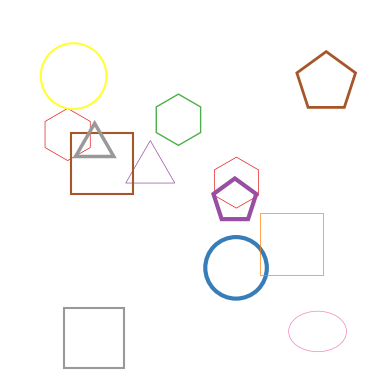[{"shape": "hexagon", "thickness": 0.5, "radius": 0.34, "center": [0.176, 0.651]}, {"shape": "hexagon", "thickness": 0.5, "radius": 0.33, "center": [0.614, 0.526]}, {"shape": "circle", "thickness": 3, "radius": 0.4, "center": [0.613, 0.304]}, {"shape": "hexagon", "thickness": 1, "radius": 0.33, "center": [0.463, 0.689]}, {"shape": "triangle", "thickness": 0.5, "radius": 0.37, "center": [0.39, 0.561]}, {"shape": "pentagon", "thickness": 3, "radius": 0.29, "center": [0.61, 0.478]}, {"shape": "square", "thickness": 0.5, "radius": 0.41, "center": [0.758, 0.366]}, {"shape": "circle", "thickness": 1.5, "radius": 0.43, "center": [0.191, 0.802]}, {"shape": "pentagon", "thickness": 2, "radius": 0.4, "center": [0.847, 0.786]}, {"shape": "square", "thickness": 1.5, "radius": 0.4, "center": [0.265, 0.575]}, {"shape": "oval", "thickness": 0.5, "radius": 0.38, "center": [0.825, 0.139]}, {"shape": "square", "thickness": 1.5, "radius": 0.39, "center": [0.244, 0.123]}, {"shape": "triangle", "thickness": 2.5, "radius": 0.29, "center": [0.246, 0.622]}]